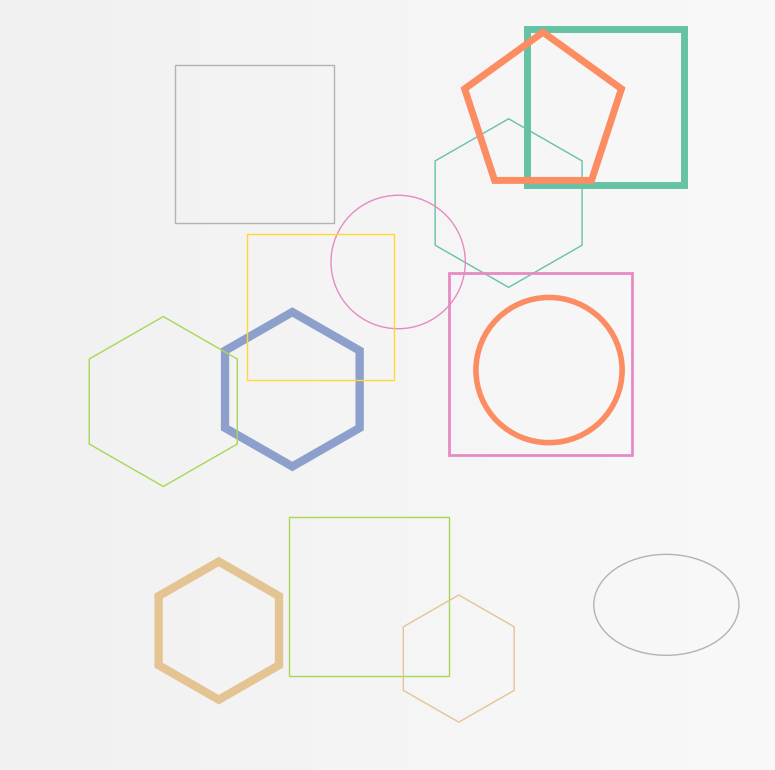[{"shape": "square", "thickness": 2.5, "radius": 0.51, "center": [0.782, 0.861]}, {"shape": "hexagon", "thickness": 0.5, "radius": 0.55, "center": [0.656, 0.736]}, {"shape": "circle", "thickness": 2, "radius": 0.47, "center": [0.708, 0.519]}, {"shape": "pentagon", "thickness": 2.5, "radius": 0.53, "center": [0.701, 0.852]}, {"shape": "hexagon", "thickness": 3, "radius": 0.5, "center": [0.377, 0.494]}, {"shape": "square", "thickness": 1, "radius": 0.59, "center": [0.697, 0.527]}, {"shape": "circle", "thickness": 0.5, "radius": 0.43, "center": [0.514, 0.66]}, {"shape": "square", "thickness": 0.5, "radius": 0.52, "center": [0.476, 0.225]}, {"shape": "hexagon", "thickness": 0.5, "radius": 0.55, "center": [0.211, 0.479]}, {"shape": "square", "thickness": 0.5, "radius": 0.48, "center": [0.413, 0.601]}, {"shape": "hexagon", "thickness": 0.5, "radius": 0.41, "center": [0.592, 0.145]}, {"shape": "hexagon", "thickness": 3, "radius": 0.45, "center": [0.282, 0.181]}, {"shape": "oval", "thickness": 0.5, "radius": 0.47, "center": [0.86, 0.215]}, {"shape": "square", "thickness": 0.5, "radius": 0.51, "center": [0.328, 0.813]}]